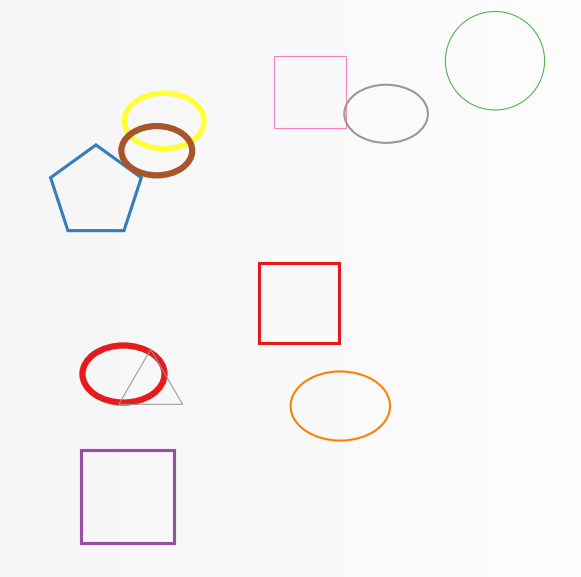[{"shape": "square", "thickness": 1.5, "radius": 0.34, "center": [0.514, 0.475]}, {"shape": "oval", "thickness": 3, "radius": 0.35, "center": [0.212, 0.351]}, {"shape": "pentagon", "thickness": 1.5, "radius": 0.41, "center": [0.165, 0.666]}, {"shape": "circle", "thickness": 0.5, "radius": 0.43, "center": [0.852, 0.894]}, {"shape": "square", "thickness": 1.5, "radius": 0.4, "center": [0.219, 0.139]}, {"shape": "oval", "thickness": 1, "radius": 0.43, "center": [0.585, 0.296]}, {"shape": "oval", "thickness": 2.5, "radius": 0.34, "center": [0.283, 0.79]}, {"shape": "oval", "thickness": 3, "radius": 0.3, "center": [0.27, 0.738]}, {"shape": "square", "thickness": 0.5, "radius": 0.31, "center": [0.534, 0.84]}, {"shape": "oval", "thickness": 1, "radius": 0.36, "center": [0.664, 0.802]}, {"shape": "triangle", "thickness": 0.5, "radius": 0.32, "center": [0.259, 0.331]}]